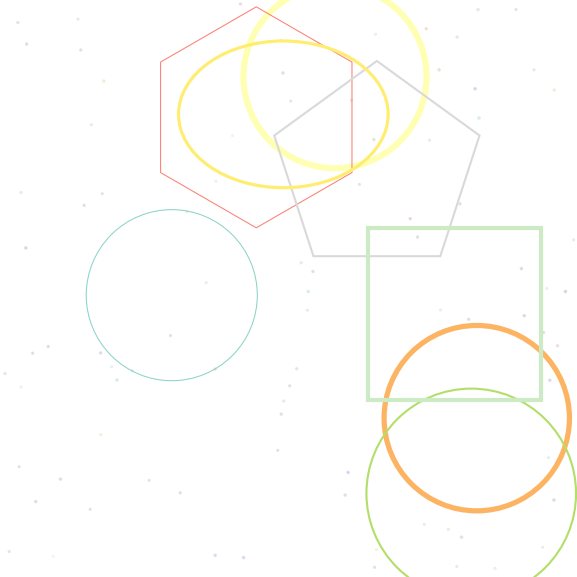[{"shape": "circle", "thickness": 0.5, "radius": 0.74, "center": [0.297, 0.488]}, {"shape": "circle", "thickness": 3, "radius": 0.79, "center": [0.58, 0.866]}, {"shape": "hexagon", "thickness": 0.5, "radius": 0.96, "center": [0.444, 0.796]}, {"shape": "circle", "thickness": 2.5, "radius": 0.8, "center": [0.826, 0.275]}, {"shape": "circle", "thickness": 1, "radius": 0.91, "center": [0.816, 0.145]}, {"shape": "pentagon", "thickness": 1, "radius": 0.93, "center": [0.653, 0.707]}, {"shape": "square", "thickness": 2, "radius": 0.75, "center": [0.787, 0.455]}, {"shape": "oval", "thickness": 1.5, "radius": 0.91, "center": [0.491, 0.801]}]